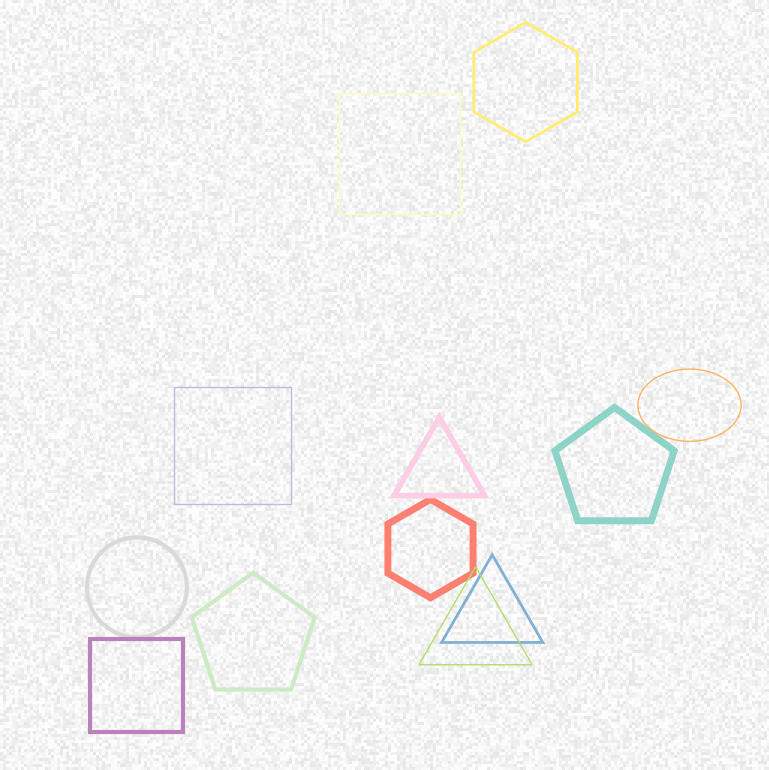[{"shape": "pentagon", "thickness": 2.5, "radius": 0.41, "center": [0.798, 0.389]}, {"shape": "square", "thickness": 0.5, "radius": 0.39, "center": [0.519, 0.801]}, {"shape": "square", "thickness": 0.5, "radius": 0.38, "center": [0.302, 0.422]}, {"shape": "hexagon", "thickness": 2.5, "radius": 0.32, "center": [0.559, 0.288]}, {"shape": "triangle", "thickness": 1, "radius": 0.38, "center": [0.639, 0.204]}, {"shape": "oval", "thickness": 0.5, "radius": 0.34, "center": [0.896, 0.474]}, {"shape": "triangle", "thickness": 0.5, "radius": 0.42, "center": [0.618, 0.179]}, {"shape": "triangle", "thickness": 2, "radius": 0.34, "center": [0.571, 0.39]}, {"shape": "circle", "thickness": 1.5, "radius": 0.32, "center": [0.178, 0.237]}, {"shape": "square", "thickness": 1.5, "radius": 0.3, "center": [0.177, 0.11]}, {"shape": "pentagon", "thickness": 1.5, "radius": 0.42, "center": [0.329, 0.172]}, {"shape": "hexagon", "thickness": 1, "radius": 0.39, "center": [0.683, 0.893]}]